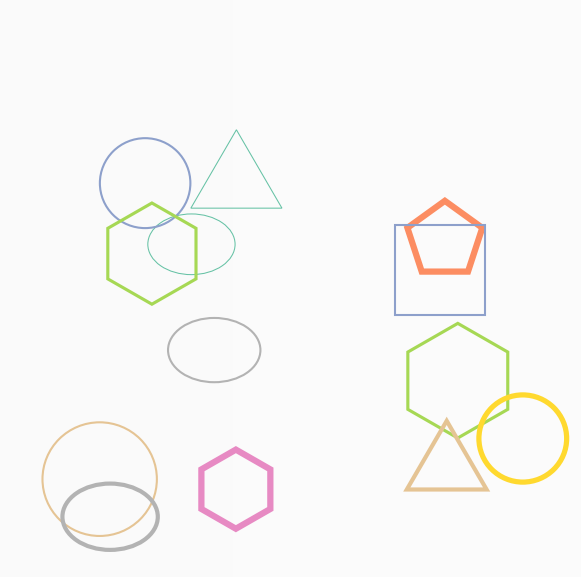[{"shape": "triangle", "thickness": 0.5, "radius": 0.45, "center": [0.407, 0.684]}, {"shape": "oval", "thickness": 0.5, "radius": 0.38, "center": [0.329, 0.576]}, {"shape": "pentagon", "thickness": 3, "radius": 0.34, "center": [0.765, 0.584]}, {"shape": "square", "thickness": 1, "radius": 0.39, "center": [0.757, 0.531]}, {"shape": "circle", "thickness": 1, "radius": 0.39, "center": [0.25, 0.682]}, {"shape": "hexagon", "thickness": 3, "radius": 0.34, "center": [0.406, 0.152]}, {"shape": "hexagon", "thickness": 1.5, "radius": 0.44, "center": [0.261, 0.56]}, {"shape": "hexagon", "thickness": 1.5, "radius": 0.5, "center": [0.788, 0.34]}, {"shape": "circle", "thickness": 2.5, "radius": 0.38, "center": [0.899, 0.24]}, {"shape": "triangle", "thickness": 2, "radius": 0.4, "center": [0.769, 0.191]}, {"shape": "circle", "thickness": 1, "radius": 0.49, "center": [0.171, 0.169]}, {"shape": "oval", "thickness": 1, "radius": 0.4, "center": [0.369, 0.393]}, {"shape": "oval", "thickness": 2, "radius": 0.41, "center": [0.189, 0.104]}]